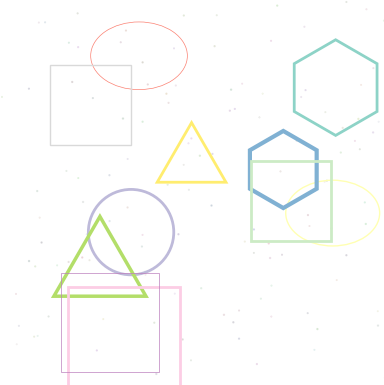[{"shape": "hexagon", "thickness": 2, "radius": 0.62, "center": [0.872, 0.772]}, {"shape": "oval", "thickness": 1, "radius": 0.61, "center": [0.864, 0.447]}, {"shape": "circle", "thickness": 2, "radius": 0.55, "center": [0.34, 0.397]}, {"shape": "oval", "thickness": 0.5, "radius": 0.63, "center": [0.361, 0.855]}, {"shape": "hexagon", "thickness": 3, "radius": 0.5, "center": [0.736, 0.56]}, {"shape": "triangle", "thickness": 2.5, "radius": 0.69, "center": [0.26, 0.3]}, {"shape": "square", "thickness": 2, "radius": 0.73, "center": [0.322, 0.11]}, {"shape": "square", "thickness": 1, "radius": 0.52, "center": [0.235, 0.727]}, {"shape": "square", "thickness": 0.5, "radius": 0.64, "center": [0.286, 0.163]}, {"shape": "square", "thickness": 2, "radius": 0.52, "center": [0.756, 0.478]}, {"shape": "triangle", "thickness": 2, "radius": 0.52, "center": [0.498, 0.578]}]